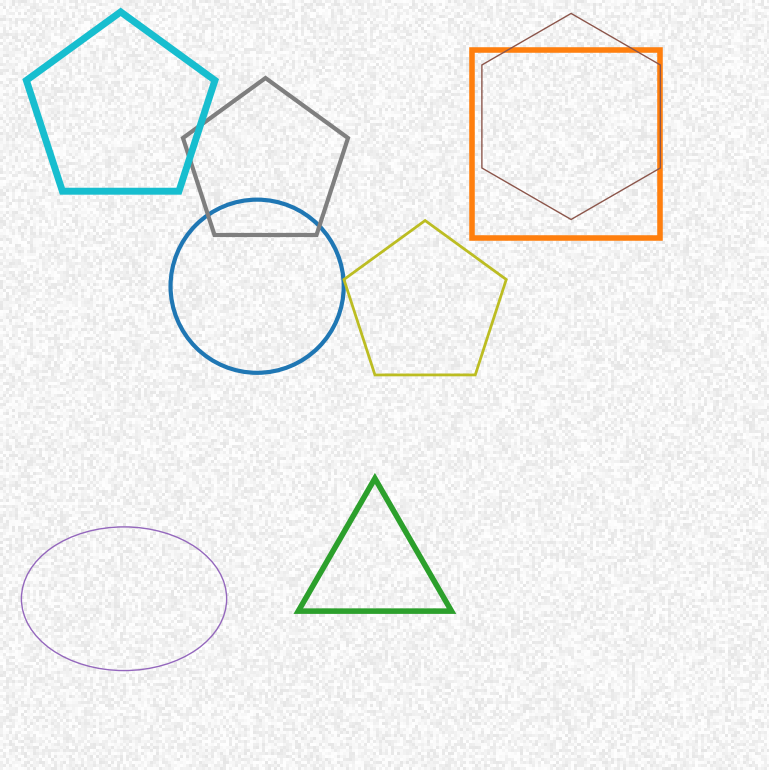[{"shape": "circle", "thickness": 1.5, "radius": 0.56, "center": [0.334, 0.628]}, {"shape": "square", "thickness": 2, "radius": 0.61, "center": [0.735, 0.813]}, {"shape": "triangle", "thickness": 2, "radius": 0.57, "center": [0.487, 0.264]}, {"shape": "oval", "thickness": 0.5, "radius": 0.67, "center": [0.161, 0.222]}, {"shape": "hexagon", "thickness": 0.5, "radius": 0.67, "center": [0.742, 0.849]}, {"shape": "pentagon", "thickness": 1.5, "radius": 0.56, "center": [0.345, 0.786]}, {"shape": "pentagon", "thickness": 1, "radius": 0.55, "center": [0.552, 0.603]}, {"shape": "pentagon", "thickness": 2.5, "radius": 0.64, "center": [0.157, 0.856]}]